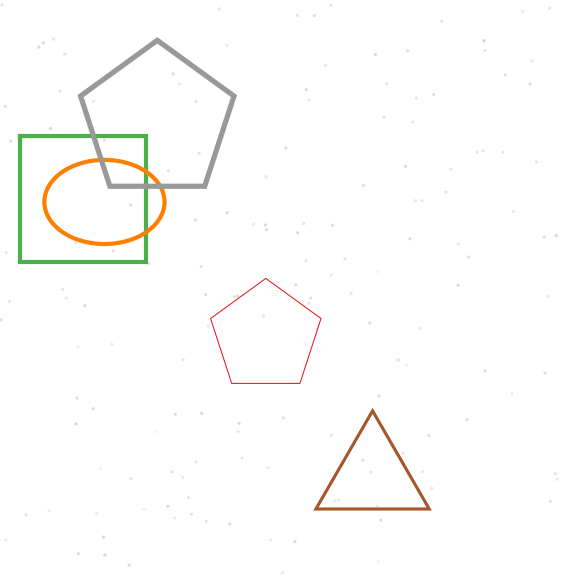[{"shape": "pentagon", "thickness": 0.5, "radius": 0.5, "center": [0.46, 0.417]}, {"shape": "square", "thickness": 2, "radius": 0.54, "center": [0.143, 0.655]}, {"shape": "oval", "thickness": 2, "radius": 0.52, "center": [0.181, 0.649]}, {"shape": "triangle", "thickness": 1.5, "radius": 0.57, "center": [0.645, 0.174]}, {"shape": "pentagon", "thickness": 2.5, "radius": 0.7, "center": [0.272, 0.79]}]